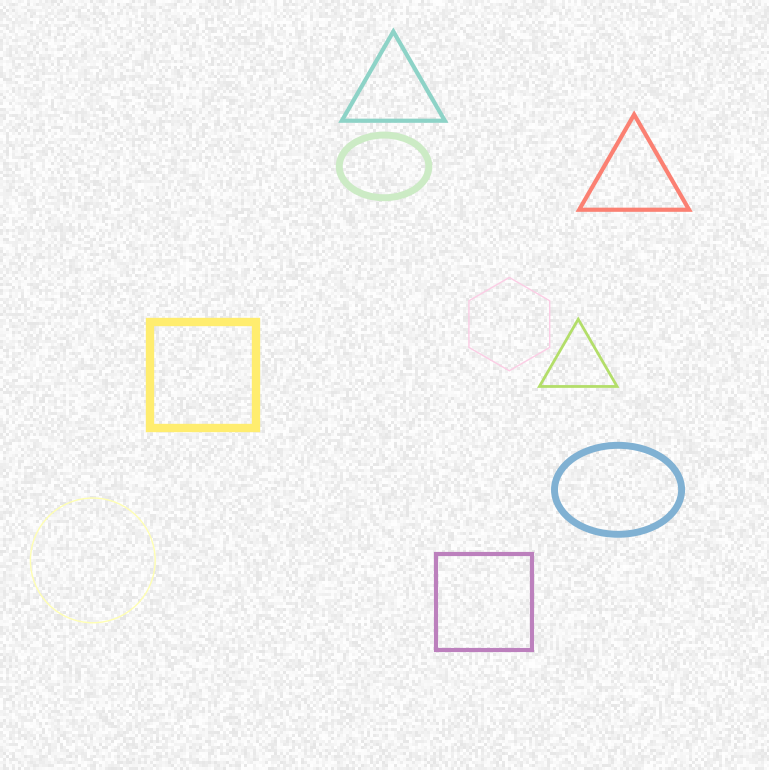[{"shape": "triangle", "thickness": 1.5, "radius": 0.39, "center": [0.511, 0.882]}, {"shape": "circle", "thickness": 0.5, "radius": 0.41, "center": [0.121, 0.272]}, {"shape": "triangle", "thickness": 1.5, "radius": 0.41, "center": [0.824, 0.769]}, {"shape": "oval", "thickness": 2.5, "radius": 0.41, "center": [0.803, 0.364]}, {"shape": "triangle", "thickness": 1, "radius": 0.29, "center": [0.751, 0.527]}, {"shape": "hexagon", "thickness": 0.5, "radius": 0.3, "center": [0.661, 0.579]}, {"shape": "square", "thickness": 1.5, "radius": 0.31, "center": [0.629, 0.218]}, {"shape": "oval", "thickness": 2.5, "radius": 0.29, "center": [0.499, 0.784]}, {"shape": "square", "thickness": 3, "radius": 0.35, "center": [0.263, 0.513]}]